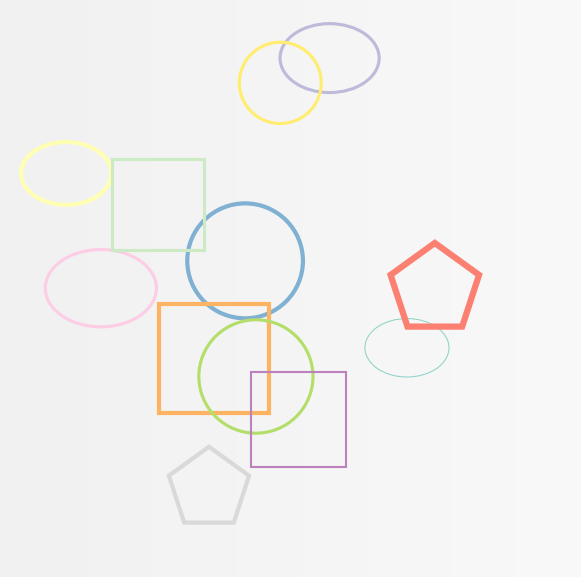[{"shape": "oval", "thickness": 0.5, "radius": 0.36, "center": [0.7, 0.397]}, {"shape": "oval", "thickness": 2, "radius": 0.39, "center": [0.114, 0.699]}, {"shape": "oval", "thickness": 1.5, "radius": 0.43, "center": [0.567, 0.899]}, {"shape": "pentagon", "thickness": 3, "radius": 0.4, "center": [0.748, 0.498]}, {"shape": "circle", "thickness": 2, "radius": 0.5, "center": [0.422, 0.547]}, {"shape": "square", "thickness": 2, "radius": 0.47, "center": [0.368, 0.378]}, {"shape": "circle", "thickness": 1.5, "radius": 0.49, "center": [0.44, 0.347]}, {"shape": "oval", "thickness": 1.5, "radius": 0.48, "center": [0.174, 0.5]}, {"shape": "pentagon", "thickness": 2, "radius": 0.36, "center": [0.36, 0.153]}, {"shape": "square", "thickness": 1, "radius": 0.41, "center": [0.514, 0.273]}, {"shape": "square", "thickness": 1.5, "radius": 0.4, "center": [0.273, 0.645]}, {"shape": "circle", "thickness": 1.5, "radius": 0.35, "center": [0.482, 0.856]}]